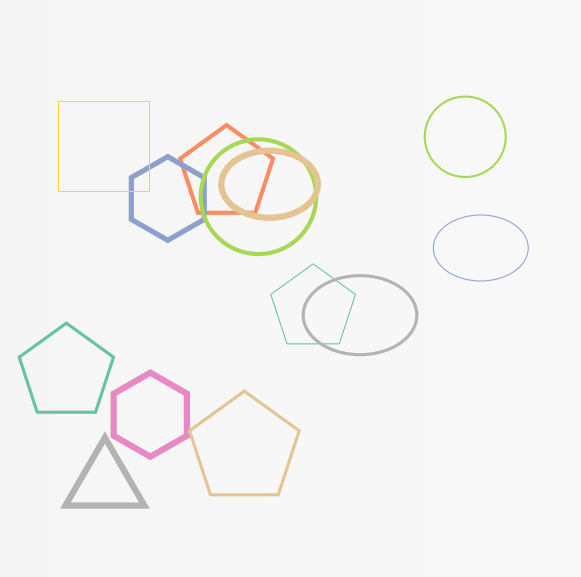[{"shape": "pentagon", "thickness": 1.5, "radius": 0.43, "center": [0.114, 0.354]}, {"shape": "pentagon", "thickness": 0.5, "radius": 0.38, "center": [0.539, 0.466]}, {"shape": "pentagon", "thickness": 2, "radius": 0.42, "center": [0.39, 0.699]}, {"shape": "hexagon", "thickness": 2.5, "radius": 0.36, "center": [0.289, 0.655]}, {"shape": "oval", "thickness": 0.5, "radius": 0.41, "center": [0.827, 0.57]}, {"shape": "hexagon", "thickness": 3, "radius": 0.36, "center": [0.259, 0.281]}, {"shape": "circle", "thickness": 1, "radius": 0.35, "center": [0.8, 0.762]}, {"shape": "circle", "thickness": 2, "radius": 0.5, "center": [0.445, 0.659]}, {"shape": "square", "thickness": 0.5, "radius": 0.39, "center": [0.178, 0.746]}, {"shape": "pentagon", "thickness": 1.5, "radius": 0.5, "center": [0.42, 0.223]}, {"shape": "oval", "thickness": 3, "radius": 0.42, "center": [0.464, 0.68]}, {"shape": "triangle", "thickness": 3, "radius": 0.39, "center": [0.181, 0.163]}, {"shape": "oval", "thickness": 1.5, "radius": 0.49, "center": [0.619, 0.453]}]